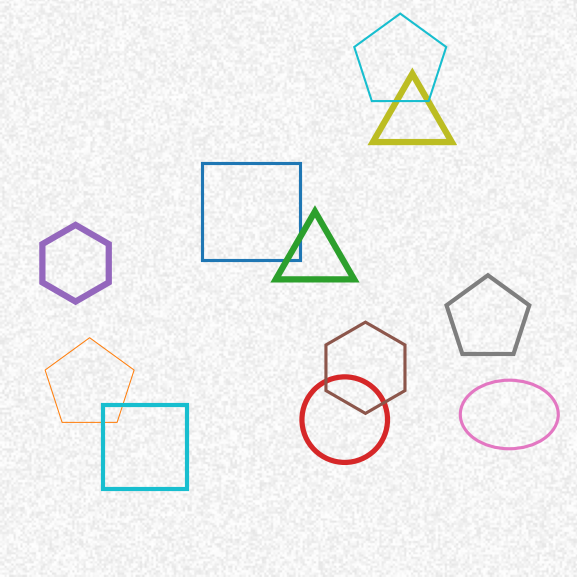[{"shape": "square", "thickness": 1.5, "radius": 0.42, "center": [0.435, 0.633]}, {"shape": "pentagon", "thickness": 0.5, "radius": 0.41, "center": [0.155, 0.333]}, {"shape": "triangle", "thickness": 3, "radius": 0.39, "center": [0.545, 0.555]}, {"shape": "circle", "thickness": 2.5, "radius": 0.37, "center": [0.597, 0.272]}, {"shape": "hexagon", "thickness": 3, "radius": 0.33, "center": [0.131, 0.543]}, {"shape": "hexagon", "thickness": 1.5, "radius": 0.4, "center": [0.633, 0.362]}, {"shape": "oval", "thickness": 1.5, "radius": 0.42, "center": [0.882, 0.281]}, {"shape": "pentagon", "thickness": 2, "radius": 0.38, "center": [0.845, 0.447]}, {"shape": "triangle", "thickness": 3, "radius": 0.39, "center": [0.714, 0.793]}, {"shape": "square", "thickness": 2, "radius": 0.36, "center": [0.251, 0.225]}, {"shape": "pentagon", "thickness": 1, "radius": 0.42, "center": [0.693, 0.892]}]